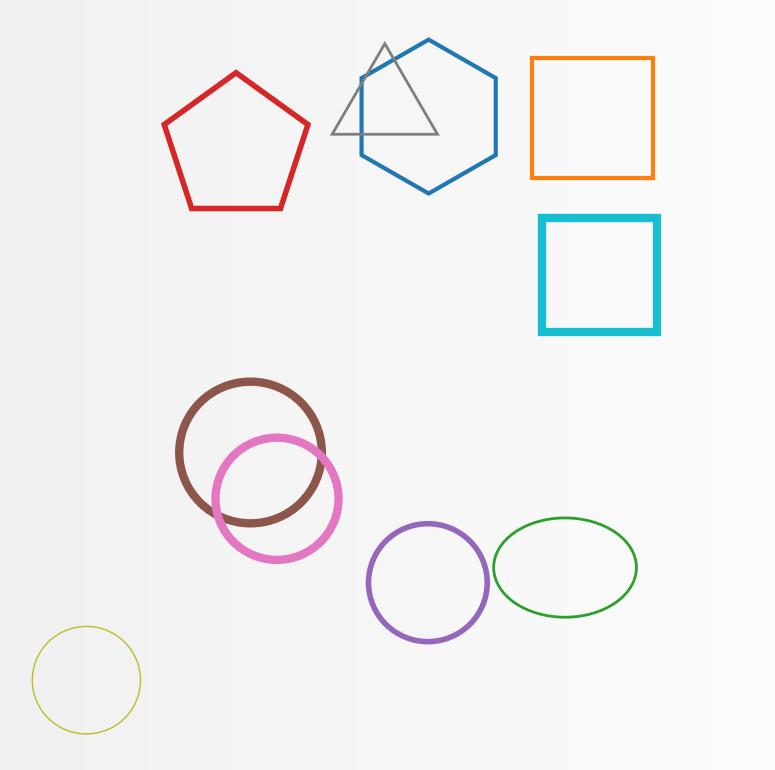[{"shape": "hexagon", "thickness": 1.5, "radius": 0.5, "center": [0.553, 0.849]}, {"shape": "square", "thickness": 1.5, "radius": 0.39, "center": [0.764, 0.847]}, {"shape": "oval", "thickness": 1, "radius": 0.46, "center": [0.729, 0.263]}, {"shape": "pentagon", "thickness": 2, "radius": 0.49, "center": [0.305, 0.808]}, {"shape": "circle", "thickness": 2, "radius": 0.38, "center": [0.552, 0.243]}, {"shape": "circle", "thickness": 3, "radius": 0.46, "center": [0.323, 0.412]}, {"shape": "circle", "thickness": 3, "radius": 0.4, "center": [0.357, 0.352]}, {"shape": "triangle", "thickness": 1, "radius": 0.39, "center": [0.497, 0.865]}, {"shape": "circle", "thickness": 0.5, "radius": 0.35, "center": [0.112, 0.117]}, {"shape": "square", "thickness": 3, "radius": 0.37, "center": [0.774, 0.643]}]